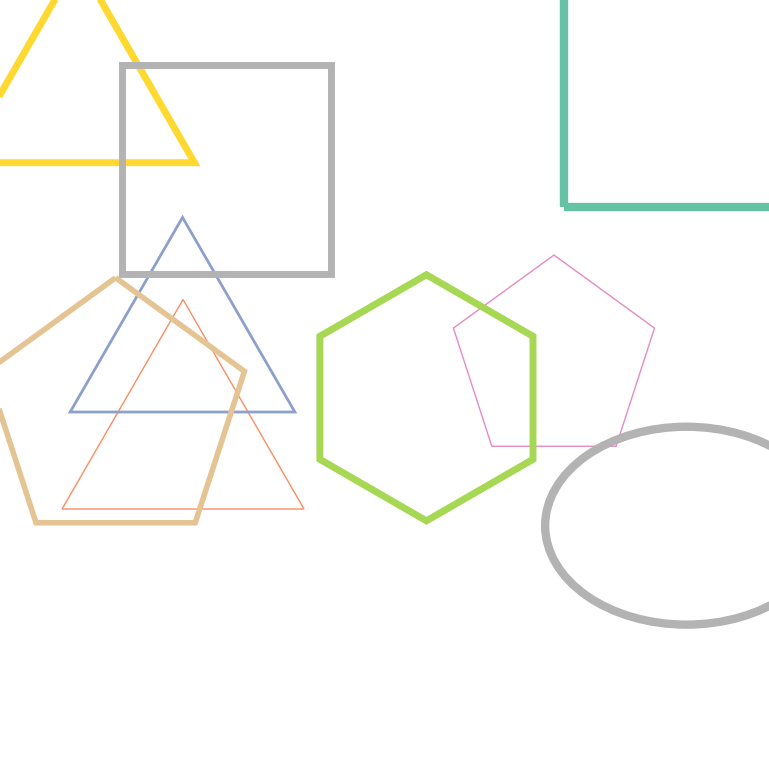[{"shape": "square", "thickness": 3, "radius": 0.73, "center": [0.878, 0.877]}, {"shape": "triangle", "thickness": 0.5, "radius": 0.91, "center": [0.238, 0.43]}, {"shape": "triangle", "thickness": 1, "radius": 0.84, "center": [0.237, 0.549]}, {"shape": "pentagon", "thickness": 0.5, "radius": 0.69, "center": [0.719, 0.532]}, {"shape": "hexagon", "thickness": 2.5, "radius": 0.8, "center": [0.554, 0.483]}, {"shape": "triangle", "thickness": 2.5, "radius": 0.88, "center": [0.101, 0.876]}, {"shape": "pentagon", "thickness": 2, "radius": 0.88, "center": [0.15, 0.463]}, {"shape": "oval", "thickness": 3, "radius": 0.92, "center": [0.892, 0.317]}, {"shape": "square", "thickness": 2.5, "radius": 0.68, "center": [0.294, 0.78]}]